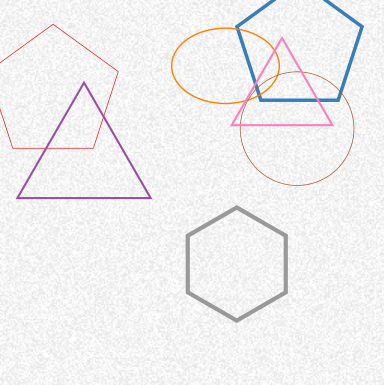[{"shape": "pentagon", "thickness": 0.5, "radius": 0.89, "center": [0.138, 0.759]}, {"shape": "pentagon", "thickness": 2.5, "radius": 0.85, "center": [0.778, 0.878]}, {"shape": "triangle", "thickness": 1.5, "radius": 1.0, "center": [0.218, 0.585]}, {"shape": "oval", "thickness": 1, "radius": 0.7, "center": [0.586, 0.829]}, {"shape": "circle", "thickness": 0.5, "radius": 0.74, "center": [0.772, 0.666]}, {"shape": "triangle", "thickness": 1.5, "radius": 0.75, "center": [0.733, 0.75]}, {"shape": "hexagon", "thickness": 3, "radius": 0.73, "center": [0.615, 0.314]}]